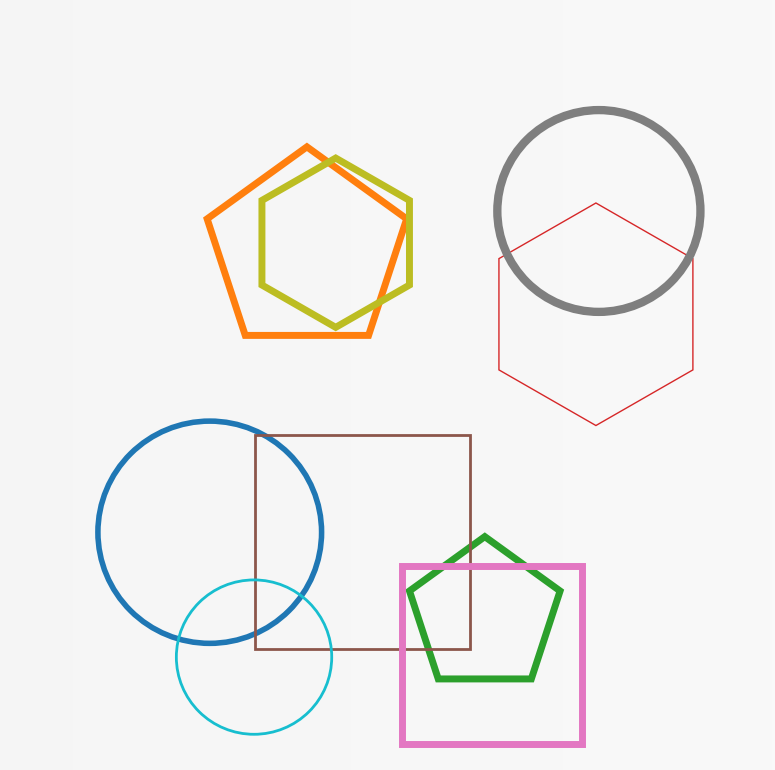[{"shape": "circle", "thickness": 2, "radius": 0.72, "center": [0.271, 0.309]}, {"shape": "pentagon", "thickness": 2.5, "radius": 0.68, "center": [0.396, 0.674]}, {"shape": "pentagon", "thickness": 2.5, "radius": 0.51, "center": [0.626, 0.201]}, {"shape": "hexagon", "thickness": 0.5, "radius": 0.72, "center": [0.769, 0.592]}, {"shape": "square", "thickness": 1, "radius": 0.69, "center": [0.468, 0.296]}, {"shape": "square", "thickness": 2.5, "radius": 0.58, "center": [0.635, 0.15]}, {"shape": "circle", "thickness": 3, "radius": 0.66, "center": [0.773, 0.726]}, {"shape": "hexagon", "thickness": 2.5, "radius": 0.55, "center": [0.433, 0.685]}, {"shape": "circle", "thickness": 1, "radius": 0.5, "center": [0.328, 0.147]}]